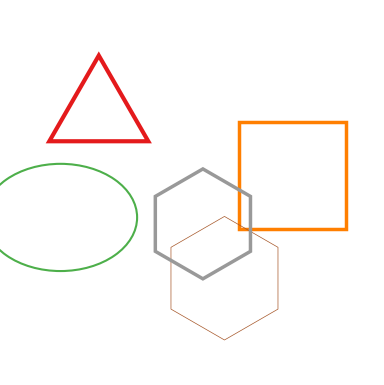[{"shape": "triangle", "thickness": 3, "radius": 0.74, "center": [0.257, 0.707]}, {"shape": "oval", "thickness": 1.5, "radius": 0.99, "center": [0.157, 0.435]}, {"shape": "square", "thickness": 2.5, "radius": 0.7, "center": [0.76, 0.544]}, {"shape": "hexagon", "thickness": 0.5, "radius": 0.8, "center": [0.583, 0.277]}, {"shape": "hexagon", "thickness": 2.5, "radius": 0.71, "center": [0.527, 0.419]}]